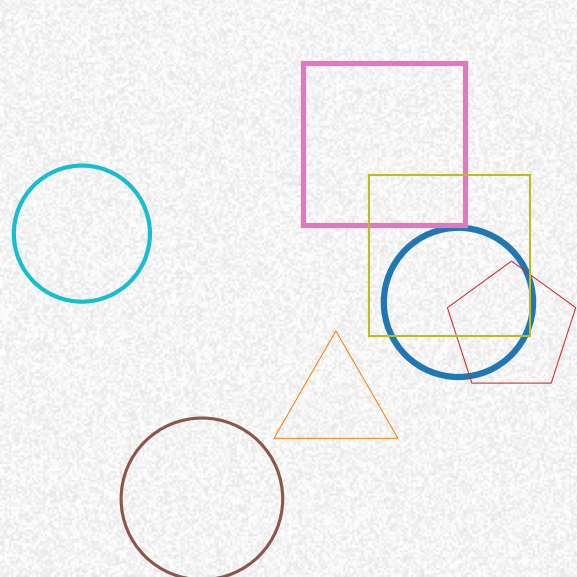[{"shape": "circle", "thickness": 3, "radius": 0.65, "center": [0.794, 0.476]}, {"shape": "triangle", "thickness": 0.5, "radius": 0.62, "center": [0.582, 0.302]}, {"shape": "pentagon", "thickness": 0.5, "radius": 0.58, "center": [0.886, 0.43]}, {"shape": "circle", "thickness": 1.5, "radius": 0.7, "center": [0.35, 0.135]}, {"shape": "square", "thickness": 2.5, "radius": 0.7, "center": [0.665, 0.749]}, {"shape": "square", "thickness": 1, "radius": 0.69, "center": [0.779, 0.557]}, {"shape": "circle", "thickness": 2, "radius": 0.59, "center": [0.142, 0.595]}]